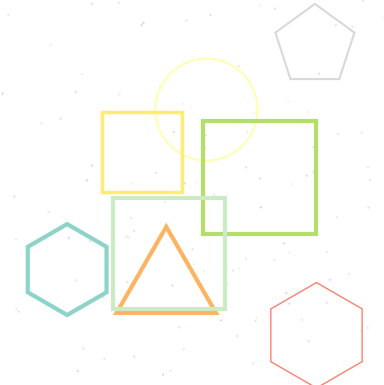[{"shape": "hexagon", "thickness": 3, "radius": 0.59, "center": [0.174, 0.3]}, {"shape": "circle", "thickness": 1.5, "radius": 0.66, "center": [0.536, 0.715]}, {"shape": "hexagon", "thickness": 1, "radius": 0.68, "center": [0.822, 0.129]}, {"shape": "triangle", "thickness": 3, "radius": 0.75, "center": [0.432, 0.262]}, {"shape": "square", "thickness": 3, "radius": 0.73, "center": [0.673, 0.54]}, {"shape": "pentagon", "thickness": 1.5, "radius": 0.54, "center": [0.818, 0.882]}, {"shape": "square", "thickness": 3, "radius": 0.72, "center": [0.439, 0.341]}, {"shape": "square", "thickness": 2.5, "radius": 0.52, "center": [0.37, 0.606]}]